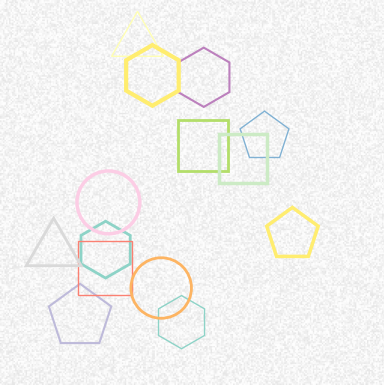[{"shape": "hexagon", "thickness": 1, "radius": 0.35, "center": [0.471, 0.163]}, {"shape": "hexagon", "thickness": 2, "radius": 0.37, "center": [0.274, 0.352]}, {"shape": "triangle", "thickness": 1, "radius": 0.39, "center": [0.357, 0.893]}, {"shape": "pentagon", "thickness": 1.5, "radius": 0.43, "center": [0.208, 0.178]}, {"shape": "square", "thickness": 1, "radius": 0.35, "center": [0.273, 0.304]}, {"shape": "pentagon", "thickness": 1, "radius": 0.33, "center": [0.687, 0.645]}, {"shape": "circle", "thickness": 2, "radius": 0.39, "center": [0.419, 0.252]}, {"shape": "square", "thickness": 2, "radius": 0.33, "center": [0.528, 0.622]}, {"shape": "circle", "thickness": 2.5, "radius": 0.41, "center": [0.282, 0.474]}, {"shape": "triangle", "thickness": 2, "radius": 0.41, "center": [0.139, 0.351]}, {"shape": "hexagon", "thickness": 1.5, "radius": 0.38, "center": [0.529, 0.799]}, {"shape": "square", "thickness": 2.5, "radius": 0.31, "center": [0.631, 0.588]}, {"shape": "hexagon", "thickness": 3, "radius": 0.39, "center": [0.396, 0.804]}, {"shape": "pentagon", "thickness": 2.5, "radius": 0.35, "center": [0.76, 0.391]}]